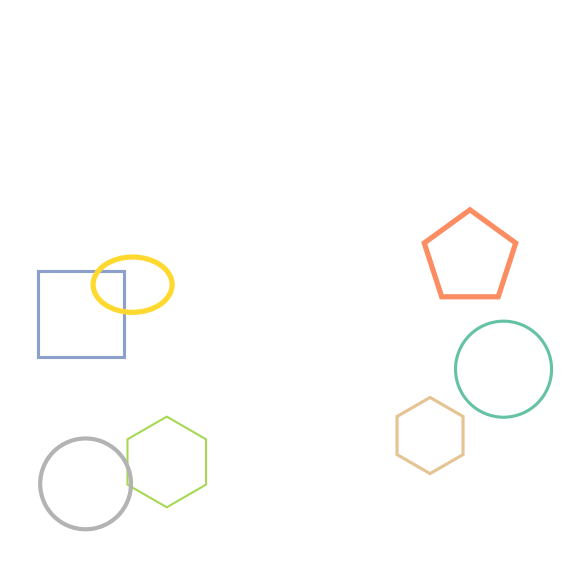[{"shape": "circle", "thickness": 1.5, "radius": 0.42, "center": [0.872, 0.36]}, {"shape": "pentagon", "thickness": 2.5, "radius": 0.42, "center": [0.814, 0.553]}, {"shape": "square", "thickness": 1.5, "radius": 0.37, "center": [0.14, 0.455]}, {"shape": "hexagon", "thickness": 1, "radius": 0.39, "center": [0.289, 0.199]}, {"shape": "oval", "thickness": 2.5, "radius": 0.34, "center": [0.23, 0.506]}, {"shape": "hexagon", "thickness": 1.5, "radius": 0.33, "center": [0.745, 0.245]}, {"shape": "circle", "thickness": 2, "radius": 0.39, "center": [0.148, 0.161]}]